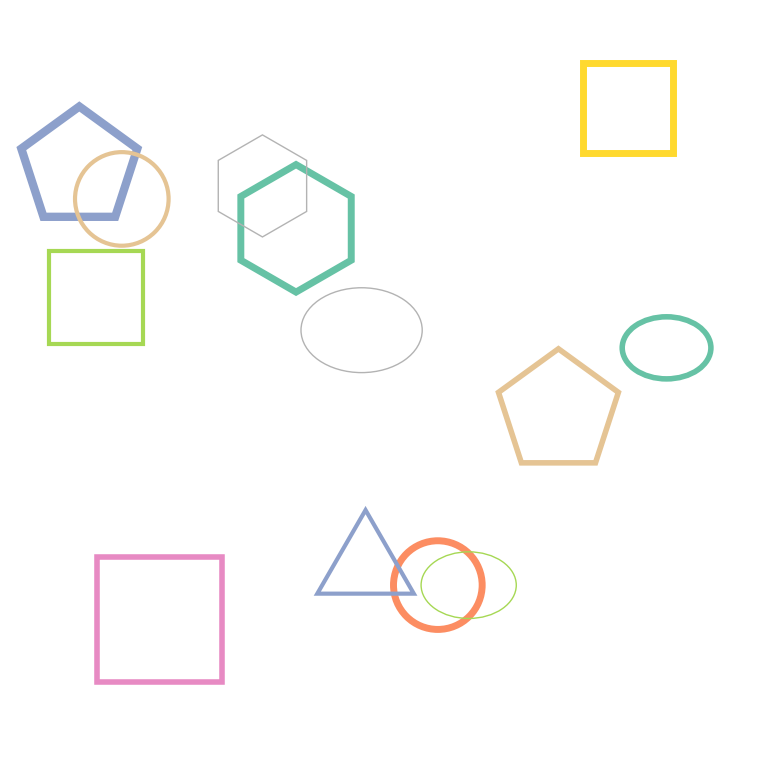[{"shape": "oval", "thickness": 2, "radius": 0.29, "center": [0.866, 0.548]}, {"shape": "hexagon", "thickness": 2.5, "radius": 0.41, "center": [0.384, 0.703]}, {"shape": "circle", "thickness": 2.5, "radius": 0.29, "center": [0.569, 0.24]}, {"shape": "triangle", "thickness": 1.5, "radius": 0.36, "center": [0.475, 0.265]}, {"shape": "pentagon", "thickness": 3, "radius": 0.4, "center": [0.103, 0.783]}, {"shape": "square", "thickness": 2, "radius": 0.41, "center": [0.207, 0.195]}, {"shape": "oval", "thickness": 0.5, "radius": 0.31, "center": [0.609, 0.24]}, {"shape": "square", "thickness": 1.5, "radius": 0.3, "center": [0.125, 0.614]}, {"shape": "square", "thickness": 2.5, "radius": 0.29, "center": [0.815, 0.86]}, {"shape": "circle", "thickness": 1.5, "radius": 0.3, "center": [0.158, 0.742]}, {"shape": "pentagon", "thickness": 2, "radius": 0.41, "center": [0.725, 0.465]}, {"shape": "hexagon", "thickness": 0.5, "radius": 0.33, "center": [0.341, 0.759]}, {"shape": "oval", "thickness": 0.5, "radius": 0.39, "center": [0.47, 0.571]}]